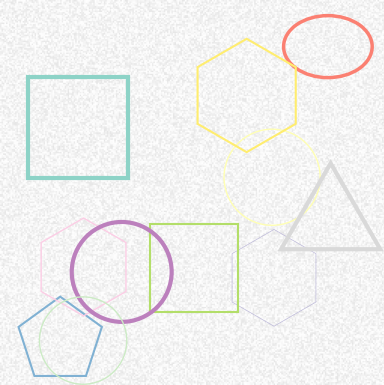[{"shape": "square", "thickness": 3, "radius": 0.65, "center": [0.202, 0.669]}, {"shape": "circle", "thickness": 1, "radius": 0.62, "center": [0.707, 0.54]}, {"shape": "hexagon", "thickness": 0.5, "radius": 0.63, "center": [0.712, 0.278]}, {"shape": "oval", "thickness": 2.5, "radius": 0.58, "center": [0.852, 0.879]}, {"shape": "pentagon", "thickness": 1.5, "radius": 0.57, "center": [0.156, 0.116]}, {"shape": "square", "thickness": 1.5, "radius": 0.58, "center": [0.504, 0.303]}, {"shape": "hexagon", "thickness": 1, "radius": 0.64, "center": [0.217, 0.306]}, {"shape": "triangle", "thickness": 3, "radius": 0.74, "center": [0.859, 0.427]}, {"shape": "circle", "thickness": 3, "radius": 0.65, "center": [0.316, 0.294]}, {"shape": "circle", "thickness": 1, "radius": 0.57, "center": [0.216, 0.115]}, {"shape": "hexagon", "thickness": 1.5, "radius": 0.74, "center": [0.641, 0.752]}]